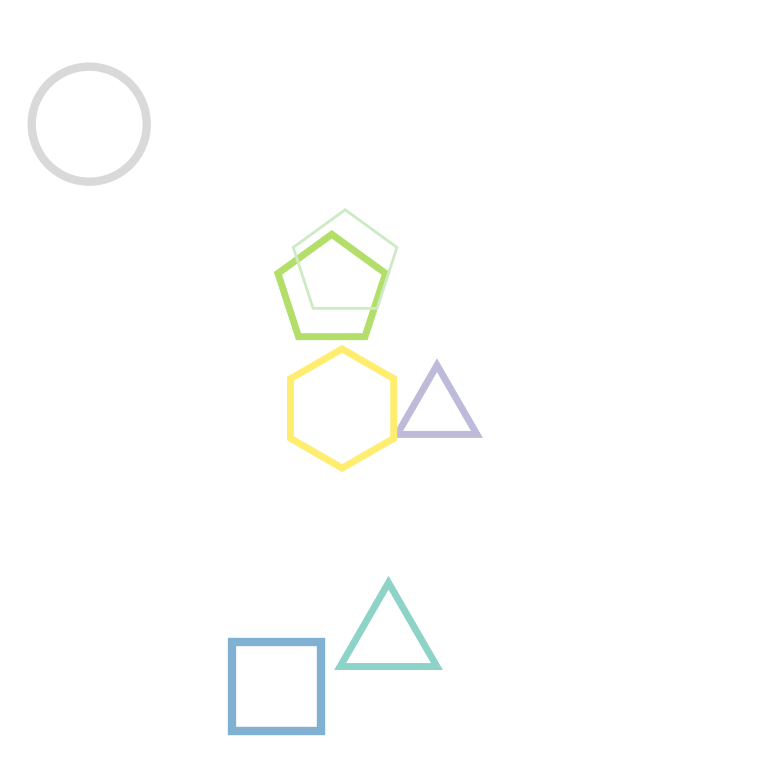[{"shape": "triangle", "thickness": 2.5, "radius": 0.36, "center": [0.505, 0.171]}, {"shape": "triangle", "thickness": 2.5, "radius": 0.3, "center": [0.568, 0.466]}, {"shape": "square", "thickness": 3, "radius": 0.29, "center": [0.359, 0.108]}, {"shape": "pentagon", "thickness": 2.5, "radius": 0.37, "center": [0.431, 0.622]}, {"shape": "circle", "thickness": 3, "radius": 0.37, "center": [0.116, 0.839]}, {"shape": "pentagon", "thickness": 1, "radius": 0.35, "center": [0.448, 0.657]}, {"shape": "hexagon", "thickness": 2.5, "radius": 0.39, "center": [0.444, 0.469]}]